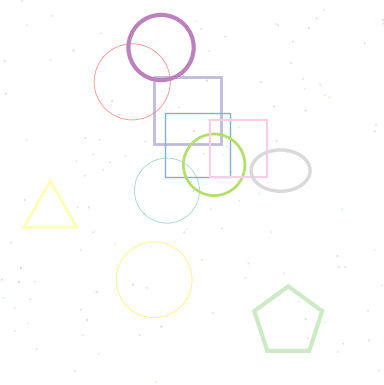[{"shape": "circle", "thickness": 0.5, "radius": 0.42, "center": [0.434, 0.505]}, {"shape": "triangle", "thickness": 2, "radius": 0.4, "center": [0.131, 0.45]}, {"shape": "square", "thickness": 2, "radius": 0.44, "center": [0.487, 0.712]}, {"shape": "circle", "thickness": 0.5, "radius": 0.49, "center": [0.343, 0.787]}, {"shape": "square", "thickness": 1, "radius": 0.42, "center": [0.513, 0.623]}, {"shape": "circle", "thickness": 2, "radius": 0.4, "center": [0.556, 0.572]}, {"shape": "square", "thickness": 1.5, "radius": 0.37, "center": [0.62, 0.614]}, {"shape": "oval", "thickness": 2.5, "radius": 0.38, "center": [0.729, 0.557]}, {"shape": "circle", "thickness": 3, "radius": 0.42, "center": [0.418, 0.877]}, {"shape": "pentagon", "thickness": 3, "radius": 0.46, "center": [0.749, 0.163]}, {"shape": "circle", "thickness": 0.5, "radius": 0.49, "center": [0.4, 0.273]}]